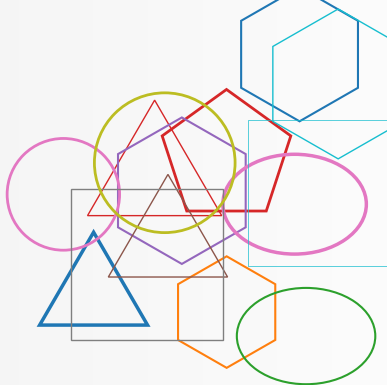[{"shape": "triangle", "thickness": 2.5, "radius": 0.8, "center": [0.242, 0.236]}, {"shape": "hexagon", "thickness": 1.5, "radius": 0.87, "center": [0.773, 0.859]}, {"shape": "hexagon", "thickness": 1.5, "radius": 0.72, "center": [0.585, 0.189]}, {"shape": "oval", "thickness": 1.5, "radius": 0.89, "center": [0.79, 0.127]}, {"shape": "pentagon", "thickness": 2, "radius": 0.87, "center": [0.585, 0.593]}, {"shape": "triangle", "thickness": 1, "radius": 1.0, "center": [0.399, 0.54]}, {"shape": "hexagon", "thickness": 1.5, "radius": 0.95, "center": [0.469, 0.505]}, {"shape": "triangle", "thickness": 1, "radius": 0.89, "center": [0.433, 0.369]}, {"shape": "oval", "thickness": 2.5, "radius": 0.93, "center": [0.76, 0.47]}, {"shape": "circle", "thickness": 2, "radius": 0.73, "center": [0.164, 0.495]}, {"shape": "square", "thickness": 1, "radius": 0.98, "center": [0.38, 0.313]}, {"shape": "circle", "thickness": 2, "radius": 0.91, "center": [0.425, 0.577]}, {"shape": "hexagon", "thickness": 1, "radius": 0.97, "center": [0.873, 0.782]}, {"shape": "square", "thickness": 0.5, "radius": 0.95, "center": [0.83, 0.499]}]